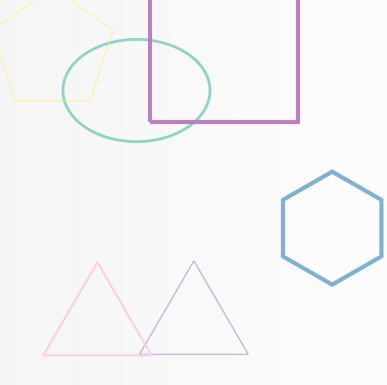[{"shape": "oval", "thickness": 2, "radius": 0.95, "center": [0.352, 0.765]}, {"shape": "triangle", "thickness": 1, "radius": 0.81, "center": [0.5, 0.161]}, {"shape": "hexagon", "thickness": 3, "radius": 0.73, "center": [0.857, 0.407]}, {"shape": "triangle", "thickness": 1.5, "radius": 0.81, "center": [0.251, 0.158]}, {"shape": "square", "thickness": 3, "radius": 0.96, "center": [0.578, 0.875]}, {"shape": "pentagon", "thickness": 0.5, "radius": 0.82, "center": [0.136, 0.87]}]